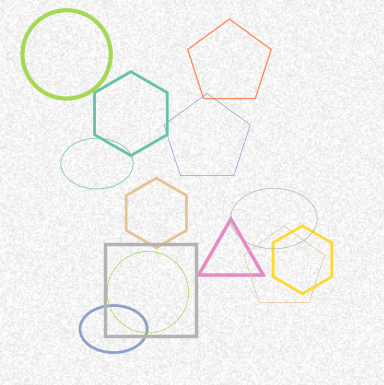[{"shape": "hexagon", "thickness": 2, "radius": 0.55, "center": [0.34, 0.705]}, {"shape": "oval", "thickness": 0.5, "radius": 0.47, "center": [0.252, 0.575]}, {"shape": "pentagon", "thickness": 1, "radius": 0.57, "center": [0.596, 0.836]}, {"shape": "oval", "thickness": 2, "radius": 0.44, "center": [0.295, 0.145]}, {"shape": "pentagon", "thickness": 0.5, "radius": 0.59, "center": [0.538, 0.639]}, {"shape": "triangle", "thickness": 2.5, "radius": 0.48, "center": [0.6, 0.334]}, {"shape": "circle", "thickness": 0.5, "radius": 0.53, "center": [0.384, 0.241]}, {"shape": "circle", "thickness": 3, "radius": 0.57, "center": [0.173, 0.859]}, {"shape": "hexagon", "thickness": 2, "radius": 0.44, "center": [0.786, 0.325]}, {"shape": "hexagon", "thickness": 2, "radius": 0.45, "center": [0.406, 0.447]}, {"shape": "pentagon", "thickness": 0.5, "radius": 0.55, "center": [0.738, 0.303]}, {"shape": "oval", "thickness": 0.5, "radius": 0.56, "center": [0.711, 0.432]}, {"shape": "square", "thickness": 2.5, "radius": 0.59, "center": [0.39, 0.247]}]